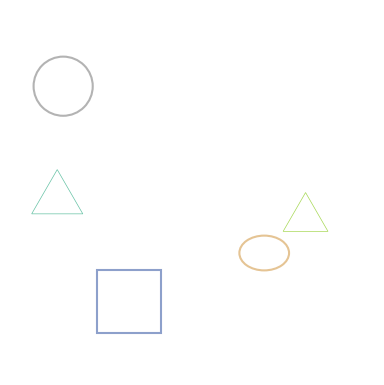[{"shape": "triangle", "thickness": 0.5, "radius": 0.38, "center": [0.149, 0.483]}, {"shape": "square", "thickness": 1.5, "radius": 0.41, "center": [0.335, 0.216]}, {"shape": "triangle", "thickness": 0.5, "radius": 0.34, "center": [0.794, 0.433]}, {"shape": "oval", "thickness": 1.5, "radius": 0.32, "center": [0.686, 0.343]}, {"shape": "circle", "thickness": 1.5, "radius": 0.38, "center": [0.164, 0.776]}]